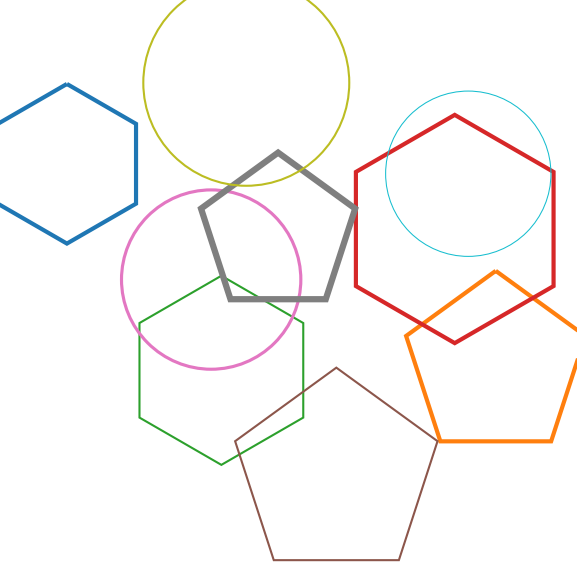[{"shape": "hexagon", "thickness": 2, "radius": 0.69, "center": [0.116, 0.716]}, {"shape": "pentagon", "thickness": 2, "radius": 0.82, "center": [0.858, 0.367]}, {"shape": "hexagon", "thickness": 1, "radius": 0.82, "center": [0.383, 0.358]}, {"shape": "hexagon", "thickness": 2, "radius": 0.99, "center": [0.787, 0.603]}, {"shape": "pentagon", "thickness": 1, "radius": 0.92, "center": [0.582, 0.178]}, {"shape": "circle", "thickness": 1.5, "radius": 0.78, "center": [0.366, 0.515]}, {"shape": "pentagon", "thickness": 3, "radius": 0.7, "center": [0.482, 0.595]}, {"shape": "circle", "thickness": 1, "radius": 0.89, "center": [0.426, 0.856]}, {"shape": "circle", "thickness": 0.5, "radius": 0.72, "center": [0.811, 0.698]}]